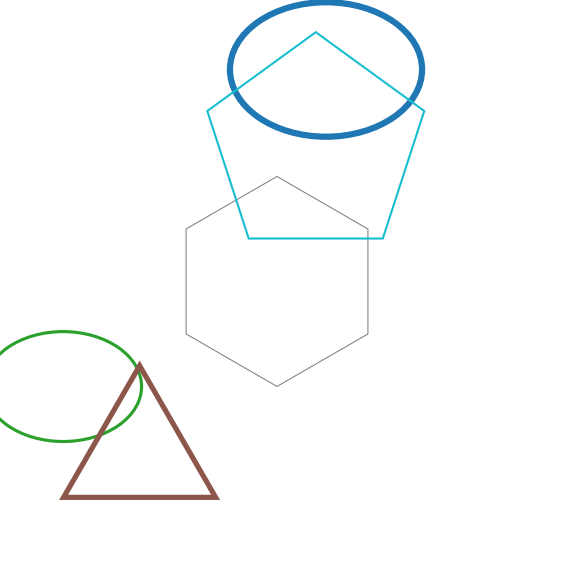[{"shape": "oval", "thickness": 3, "radius": 0.83, "center": [0.565, 0.879]}, {"shape": "oval", "thickness": 1.5, "radius": 0.68, "center": [0.109, 0.33]}, {"shape": "triangle", "thickness": 2.5, "radius": 0.76, "center": [0.242, 0.214]}, {"shape": "hexagon", "thickness": 0.5, "radius": 0.91, "center": [0.48, 0.512]}, {"shape": "pentagon", "thickness": 1, "radius": 0.99, "center": [0.547, 0.746]}]